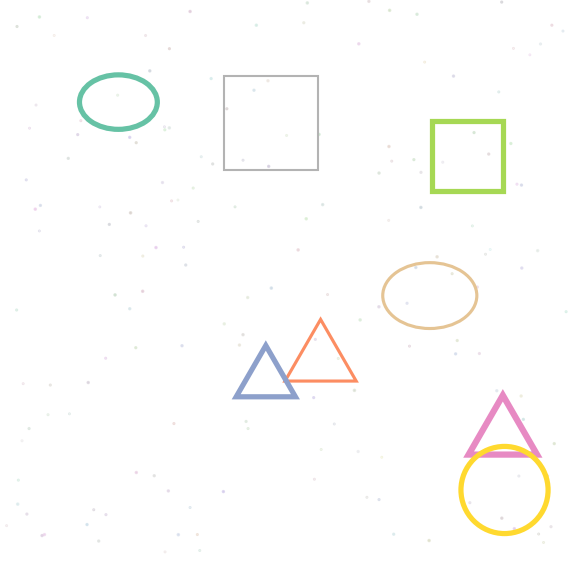[{"shape": "oval", "thickness": 2.5, "radius": 0.34, "center": [0.205, 0.822]}, {"shape": "triangle", "thickness": 1.5, "radius": 0.36, "center": [0.555, 0.375]}, {"shape": "triangle", "thickness": 2.5, "radius": 0.3, "center": [0.46, 0.342]}, {"shape": "triangle", "thickness": 3, "radius": 0.34, "center": [0.871, 0.246]}, {"shape": "square", "thickness": 2.5, "radius": 0.3, "center": [0.809, 0.729]}, {"shape": "circle", "thickness": 2.5, "radius": 0.38, "center": [0.874, 0.151]}, {"shape": "oval", "thickness": 1.5, "radius": 0.41, "center": [0.744, 0.487]}, {"shape": "square", "thickness": 1, "radius": 0.41, "center": [0.469, 0.786]}]